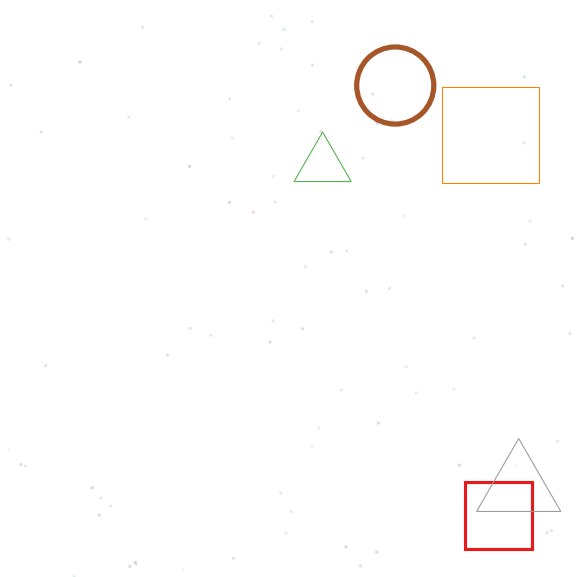[{"shape": "square", "thickness": 1.5, "radius": 0.29, "center": [0.863, 0.107]}, {"shape": "triangle", "thickness": 0.5, "radius": 0.29, "center": [0.559, 0.713]}, {"shape": "square", "thickness": 0.5, "radius": 0.42, "center": [0.849, 0.765]}, {"shape": "circle", "thickness": 2.5, "radius": 0.33, "center": [0.684, 0.851]}, {"shape": "triangle", "thickness": 0.5, "radius": 0.42, "center": [0.898, 0.156]}]